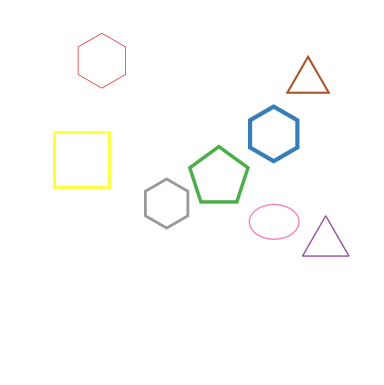[{"shape": "hexagon", "thickness": 0.5, "radius": 0.36, "center": [0.265, 0.842]}, {"shape": "hexagon", "thickness": 3, "radius": 0.35, "center": [0.711, 0.652]}, {"shape": "pentagon", "thickness": 2.5, "radius": 0.4, "center": [0.568, 0.54]}, {"shape": "triangle", "thickness": 1, "radius": 0.35, "center": [0.846, 0.37]}, {"shape": "square", "thickness": 2, "radius": 0.36, "center": [0.212, 0.586]}, {"shape": "triangle", "thickness": 1.5, "radius": 0.31, "center": [0.8, 0.79]}, {"shape": "oval", "thickness": 1, "radius": 0.32, "center": [0.712, 0.424]}, {"shape": "hexagon", "thickness": 2, "radius": 0.32, "center": [0.433, 0.471]}]